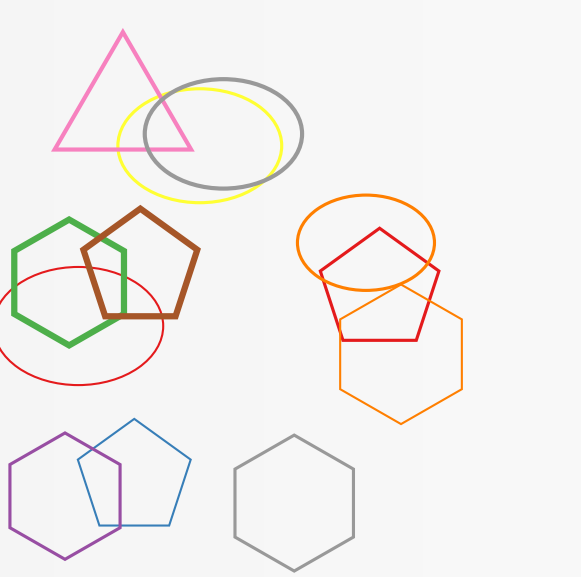[{"shape": "pentagon", "thickness": 1.5, "radius": 0.54, "center": [0.653, 0.497]}, {"shape": "oval", "thickness": 1, "radius": 0.73, "center": [0.135, 0.435]}, {"shape": "pentagon", "thickness": 1, "radius": 0.51, "center": [0.231, 0.172]}, {"shape": "hexagon", "thickness": 3, "radius": 0.54, "center": [0.119, 0.51]}, {"shape": "hexagon", "thickness": 1.5, "radius": 0.55, "center": [0.112, 0.14]}, {"shape": "hexagon", "thickness": 1, "radius": 0.6, "center": [0.69, 0.386]}, {"shape": "oval", "thickness": 1.5, "radius": 0.59, "center": [0.63, 0.579]}, {"shape": "oval", "thickness": 1.5, "radius": 0.7, "center": [0.344, 0.747]}, {"shape": "pentagon", "thickness": 3, "radius": 0.52, "center": [0.241, 0.535]}, {"shape": "triangle", "thickness": 2, "radius": 0.68, "center": [0.211, 0.808]}, {"shape": "oval", "thickness": 2, "radius": 0.68, "center": [0.384, 0.767]}, {"shape": "hexagon", "thickness": 1.5, "radius": 0.59, "center": [0.506, 0.128]}]